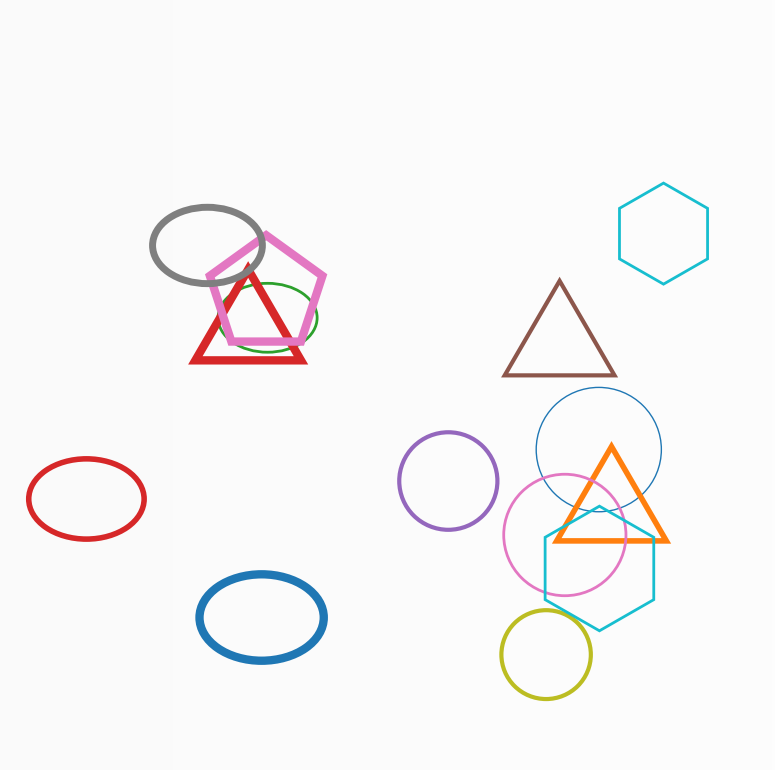[{"shape": "circle", "thickness": 0.5, "radius": 0.4, "center": [0.773, 0.416]}, {"shape": "oval", "thickness": 3, "radius": 0.4, "center": [0.338, 0.198]}, {"shape": "triangle", "thickness": 2, "radius": 0.41, "center": [0.789, 0.338]}, {"shape": "oval", "thickness": 1, "radius": 0.32, "center": [0.345, 0.587]}, {"shape": "oval", "thickness": 2, "radius": 0.37, "center": [0.112, 0.352]}, {"shape": "triangle", "thickness": 3, "radius": 0.39, "center": [0.32, 0.571]}, {"shape": "circle", "thickness": 1.5, "radius": 0.32, "center": [0.578, 0.375]}, {"shape": "triangle", "thickness": 1.5, "radius": 0.41, "center": [0.722, 0.553]}, {"shape": "circle", "thickness": 1, "radius": 0.39, "center": [0.729, 0.305]}, {"shape": "pentagon", "thickness": 3, "radius": 0.38, "center": [0.343, 0.618]}, {"shape": "oval", "thickness": 2.5, "radius": 0.35, "center": [0.268, 0.681]}, {"shape": "circle", "thickness": 1.5, "radius": 0.29, "center": [0.705, 0.15]}, {"shape": "hexagon", "thickness": 1, "radius": 0.4, "center": [0.773, 0.262]}, {"shape": "hexagon", "thickness": 1, "radius": 0.33, "center": [0.856, 0.697]}]